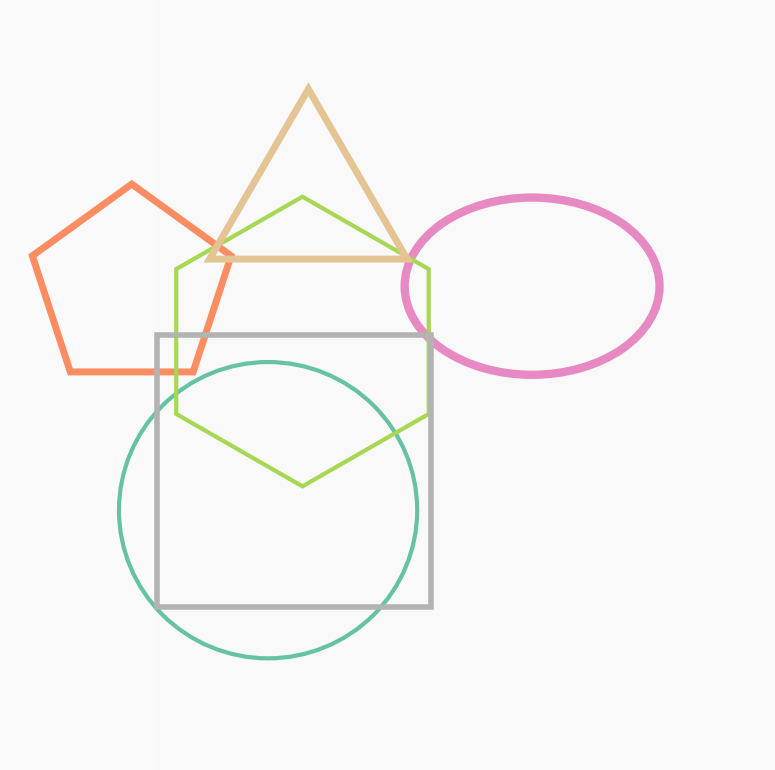[{"shape": "circle", "thickness": 1.5, "radius": 0.96, "center": [0.346, 0.337]}, {"shape": "pentagon", "thickness": 2.5, "radius": 0.67, "center": [0.17, 0.626]}, {"shape": "oval", "thickness": 3, "radius": 0.82, "center": [0.687, 0.628]}, {"shape": "hexagon", "thickness": 1.5, "radius": 0.94, "center": [0.39, 0.556]}, {"shape": "triangle", "thickness": 2.5, "radius": 0.74, "center": [0.398, 0.737]}, {"shape": "square", "thickness": 2, "radius": 0.88, "center": [0.379, 0.388]}]